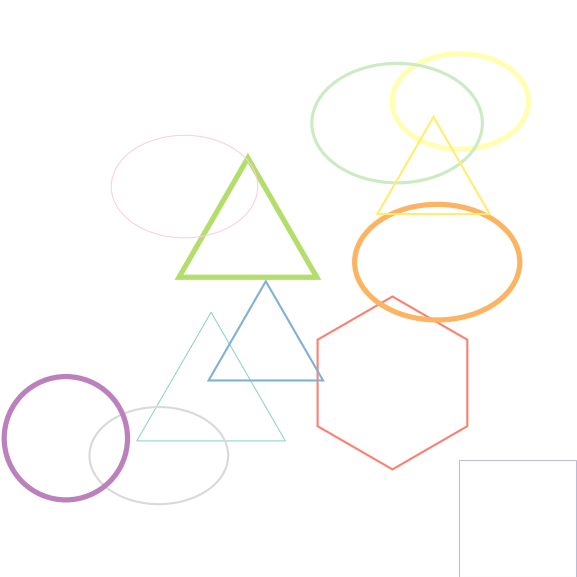[{"shape": "triangle", "thickness": 0.5, "radius": 0.74, "center": [0.366, 0.31]}, {"shape": "oval", "thickness": 2.5, "radius": 0.59, "center": [0.797, 0.823]}, {"shape": "square", "thickness": 0.5, "radius": 0.51, "center": [0.896, 0.101]}, {"shape": "hexagon", "thickness": 1, "radius": 0.75, "center": [0.68, 0.336]}, {"shape": "triangle", "thickness": 1, "radius": 0.57, "center": [0.46, 0.398]}, {"shape": "oval", "thickness": 2.5, "radius": 0.72, "center": [0.757, 0.545]}, {"shape": "triangle", "thickness": 2.5, "radius": 0.69, "center": [0.429, 0.588]}, {"shape": "oval", "thickness": 0.5, "radius": 0.63, "center": [0.319, 0.676]}, {"shape": "oval", "thickness": 1, "radius": 0.6, "center": [0.275, 0.21]}, {"shape": "circle", "thickness": 2.5, "radius": 0.53, "center": [0.114, 0.24]}, {"shape": "oval", "thickness": 1.5, "radius": 0.74, "center": [0.688, 0.786]}, {"shape": "triangle", "thickness": 1, "radius": 0.56, "center": [0.751, 0.685]}]